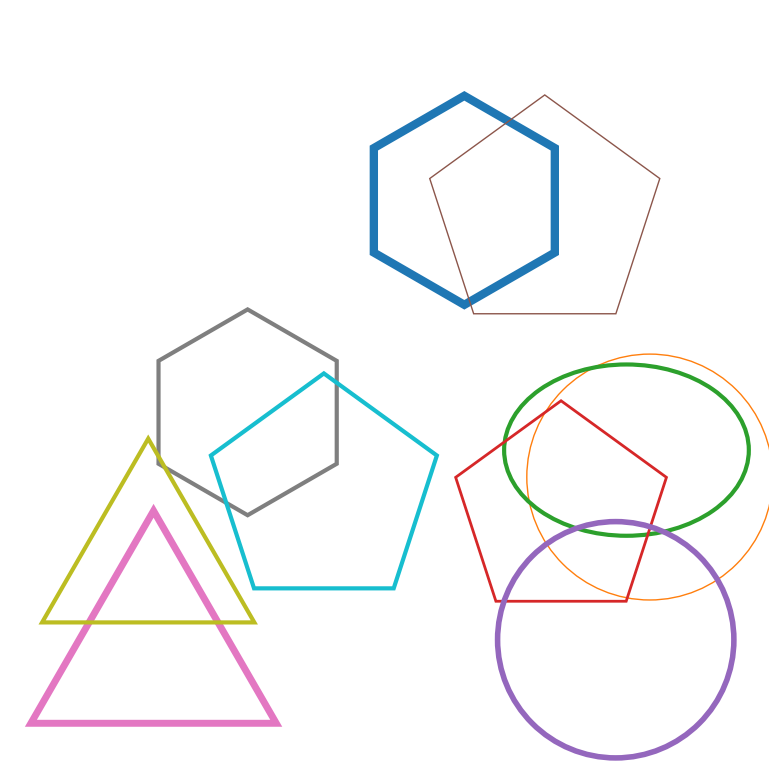[{"shape": "hexagon", "thickness": 3, "radius": 0.68, "center": [0.603, 0.74]}, {"shape": "circle", "thickness": 0.5, "radius": 0.8, "center": [0.844, 0.38]}, {"shape": "oval", "thickness": 1.5, "radius": 0.79, "center": [0.814, 0.415]}, {"shape": "pentagon", "thickness": 1, "radius": 0.72, "center": [0.729, 0.336]}, {"shape": "circle", "thickness": 2, "radius": 0.77, "center": [0.8, 0.169]}, {"shape": "pentagon", "thickness": 0.5, "radius": 0.79, "center": [0.707, 0.72]}, {"shape": "triangle", "thickness": 2.5, "radius": 0.92, "center": [0.199, 0.153]}, {"shape": "hexagon", "thickness": 1.5, "radius": 0.67, "center": [0.322, 0.465]}, {"shape": "triangle", "thickness": 1.5, "radius": 0.8, "center": [0.192, 0.271]}, {"shape": "pentagon", "thickness": 1.5, "radius": 0.77, "center": [0.421, 0.361]}]